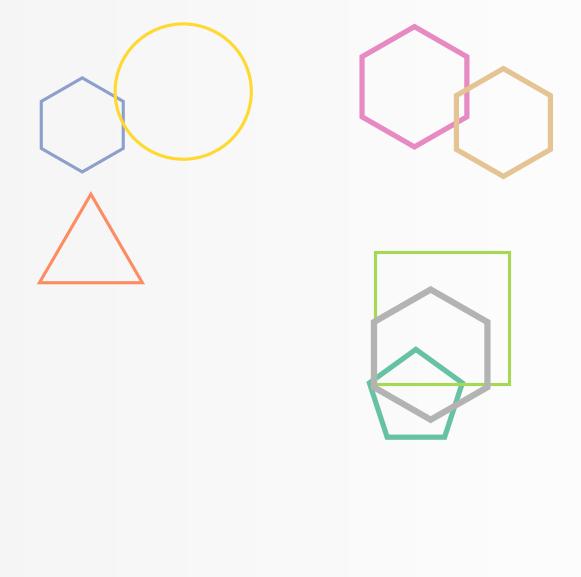[{"shape": "pentagon", "thickness": 2.5, "radius": 0.42, "center": [0.715, 0.31]}, {"shape": "triangle", "thickness": 1.5, "radius": 0.51, "center": [0.156, 0.561]}, {"shape": "hexagon", "thickness": 1.5, "radius": 0.41, "center": [0.142, 0.783]}, {"shape": "hexagon", "thickness": 2.5, "radius": 0.52, "center": [0.713, 0.849]}, {"shape": "square", "thickness": 1.5, "radius": 0.57, "center": [0.76, 0.448]}, {"shape": "circle", "thickness": 1.5, "radius": 0.59, "center": [0.315, 0.841]}, {"shape": "hexagon", "thickness": 2.5, "radius": 0.47, "center": [0.866, 0.787]}, {"shape": "hexagon", "thickness": 3, "radius": 0.56, "center": [0.741, 0.385]}]